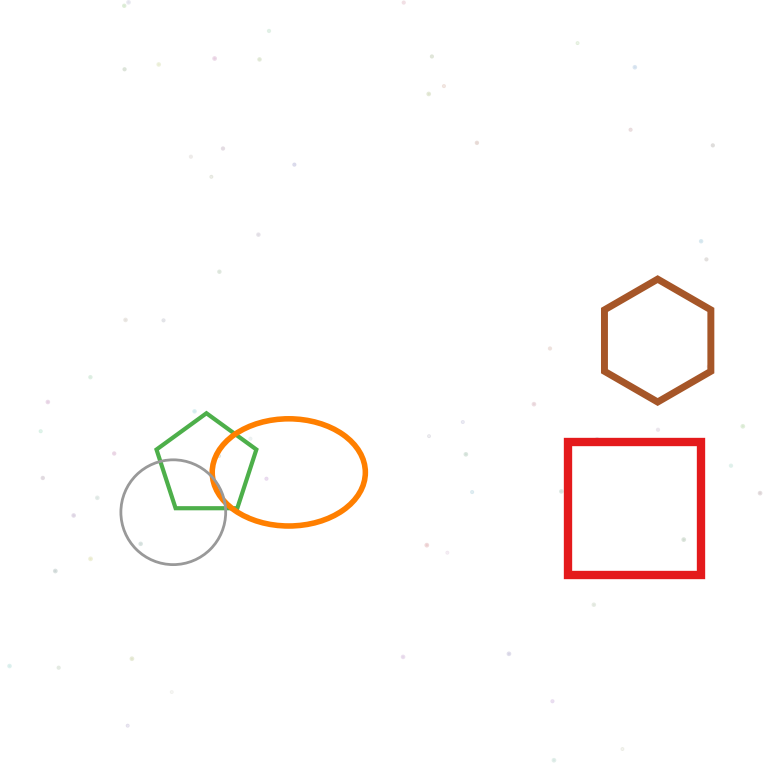[{"shape": "square", "thickness": 3, "radius": 0.43, "center": [0.824, 0.339]}, {"shape": "pentagon", "thickness": 1.5, "radius": 0.34, "center": [0.268, 0.395]}, {"shape": "oval", "thickness": 2, "radius": 0.5, "center": [0.375, 0.386]}, {"shape": "hexagon", "thickness": 2.5, "radius": 0.4, "center": [0.854, 0.558]}, {"shape": "circle", "thickness": 1, "radius": 0.34, "center": [0.225, 0.335]}]